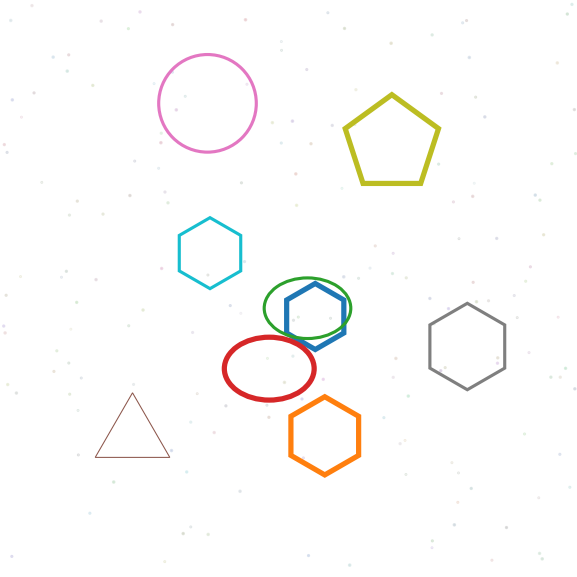[{"shape": "hexagon", "thickness": 2.5, "radius": 0.29, "center": [0.546, 0.451]}, {"shape": "hexagon", "thickness": 2.5, "radius": 0.34, "center": [0.562, 0.244]}, {"shape": "oval", "thickness": 1.5, "radius": 0.37, "center": [0.532, 0.465]}, {"shape": "oval", "thickness": 2.5, "radius": 0.39, "center": [0.466, 0.361]}, {"shape": "triangle", "thickness": 0.5, "radius": 0.37, "center": [0.229, 0.244]}, {"shape": "circle", "thickness": 1.5, "radius": 0.42, "center": [0.359, 0.82]}, {"shape": "hexagon", "thickness": 1.5, "radius": 0.37, "center": [0.809, 0.399]}, {"shape": "pentagon", "thickness": 2.5, "radius": 0.42, "center": [0.679, 0.75]}, {"shape": "hexagon", "thickness": 1.5, "radius": 0.31, "center": [0.364, 0.561]}]